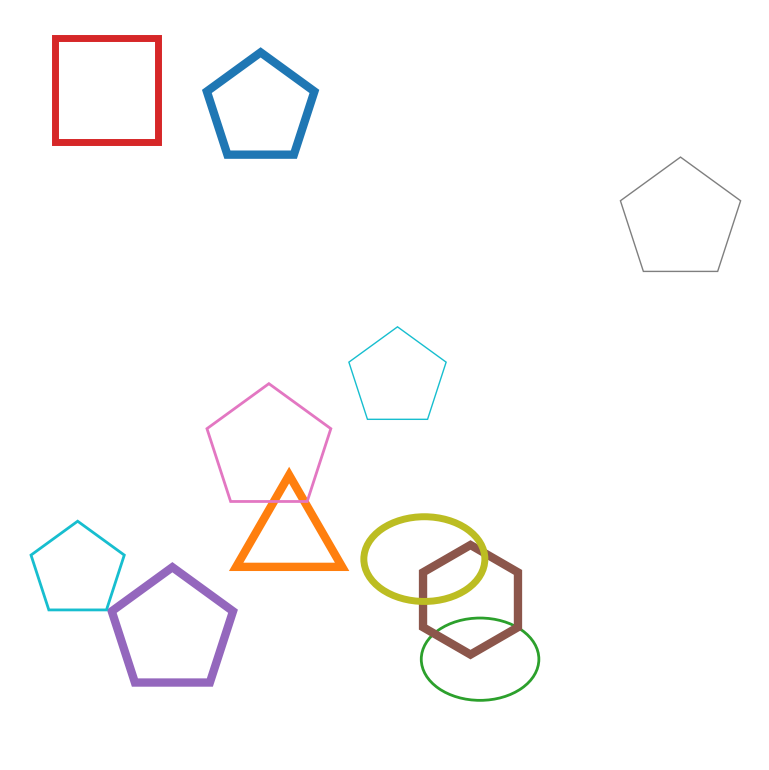[{"shape": "pentagon", "thickness": 3, "radius": 0.37, "center": [0.338, 0.859]}, {"shape": "triangle", "thickness": 3, "radius": 0.4, "center": [0.376, 0.304]}, {"shape": "oval", "thickness": 1, "radius": 0.38, "center": [0.623, 0.144]}, {"shape": "square", "thickness": 2.5, "radius": 0.34, "center": [0.138, 0.883]}, {"shape": "pentagon", "thickness": 3, "radius": 0.41, "center": [0.224, 0.181]}, {"shape": "hexagon", "thickness": 3, "radius": 0.36, "center": [0.611, 0.221]}, {"shape": "pentagon", "thickness": 1, "radius": 0.42, "center": [0.349, 0.417]}, {"shape": "pentagon", "thickness": 0.5, "radius": 0.41, "center": [0.884, 0.714]}, {"shape": "oval", "thickness": 2.5, "radius": 0.39, "center": [0.551, 0.274]}, {"shape": "pentagon", "thickness": 1, "radius": 0.32, "center": [0.101, 0.259]}, {"shape": "pentagon", "thickness": 0.5, "radius": 0.33, "center": [0.516, 0.509]}]